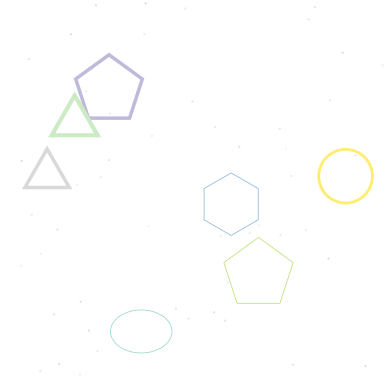[{"shape": "oval", "thickness": 0.5, "radius": 0.4, "center": [0.367, 0.139]}, {"shape": "pentagon", "thickness": 2.5, "radius": 0.45, "center": [0.283, 0.767]}, {"shape": "hexagon", "thickness": 0.5, "radius": 0.41, "center": [0.6, 0.47]}, {"shape": "pentagon", "thickness": 0.5, "radius": 0.47, "center": [0.671, 0.289]}, {"shape": "triangle", "thickness": 2.5, "radius": 0.33, "center": [0.122, 0.546]}, {"shape": "triangle", "thickness": 3, "radius": 0.34, "center": [0.194, 0.683]}, {"shape": "circle", "thickness": 2, "radius": 0.35, "center": [0.898, 0.542]}]